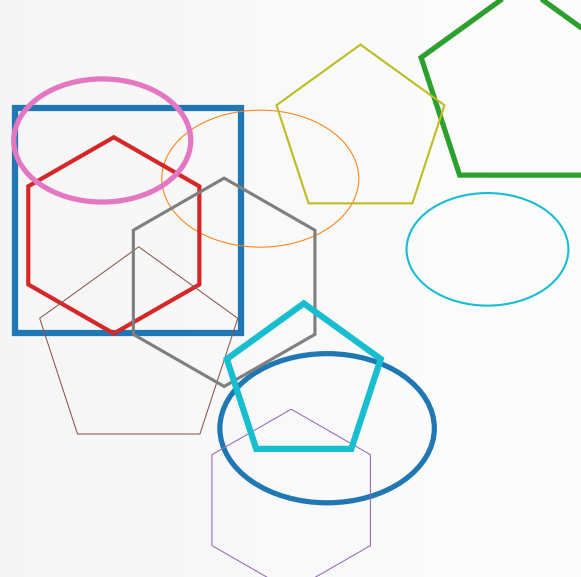[{"shape": "oval", "thickness": 2.5, "radius": 0.92, "center": [0.563, 0.258]}, {"shape": "square", "thickness": 3, "radius": 0.97, "center": [0.22, 0.617]}, {"shape": "oval", "thickness": 0.5, "radius": 0.85, "center": [0.448, 0.69]}, {"shape": "pentagon", "thickness": 2.5, "radius": 0.91, "center": [0.898, 0.843]}, {"shape": "hexagon", "thickness": 2, "radius": 0.85, "center": [0.196, 0.592]}, {"shape": "hexagon", "thickness": 0.5, "radius": 0.79, "center": [0.501, 0.133]}, {"shape": "pentagon", "thickness": 0.5, "radius": 0.9, "center": [0.239, 0.393]}, {"shape": "oval", "thickness": 2.5, "radius": 0.76, "center": [0.176, 0.756]}, {"shape": "hexagon", "thickness": 1.5, "radius": 0.9, "center": [0.386, 0.51]}, {"shape": "pentagon", "thickness": 1, "radius": 0.76, "center": [0.62, 0.77]}, {"shape": "oval", "thickness": 1, "radius": 0.7, "center": [0.839, 0.567]}, {"shape": "pentagon", "thickness": 3, "radius": 0.7, "center": [0.523, 0.334]}]